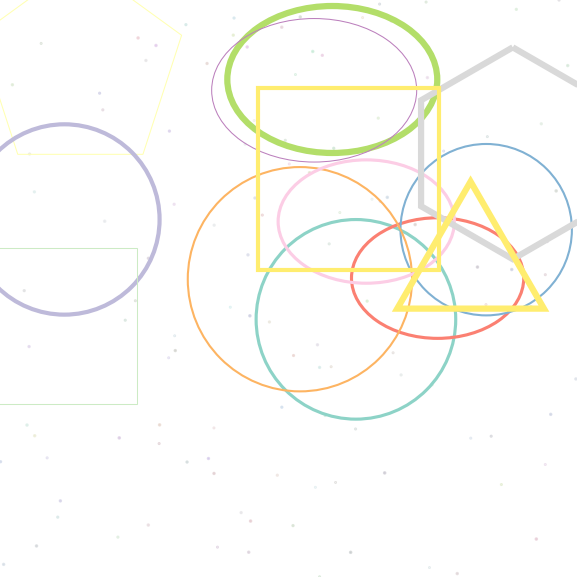[{"shape": "circle", "thickness": 1.5, "radius": 0.86, "center": [0.616, 0.446]}, {"shape": "pentagon", "thickness": 0.5, "radius": 0.92, "center": [0.139, 0.881]}, {"shape": "circle", "thickness": 2, "radius": 0.82, "center": [0.112, 0.619]}, {"shape": "oval", "thickness": 1.5, "radius": 0.75, "center": [0.758, 0.518]}, {"shape": "circle", "thickness": 1, "radius": 0.74, "center": [0.842, 0.601]}, {"shape": "circle", "thickness": 1, "radius": 0.97, "center": [0.519, 0.516]}, {"shape": "oval", "thickness": 3, "radius": 0.91, "center": [0.575, 0.861]}, {"shape": "oval", "thickness": 1.5, "radius": 0.76, "center": [0.634, 0.616]}, {"shape": "hexagon", "thickness": 3, "radius": 0.92, "center": [0.888, 0.734]}, {"shape": "oval", "thickness": 0.5, "radius": 0.89, "center": [0.544, 0.843]}, {"shape": "square", "thickness": 0.5, "radius": 0.68, "center": [0.102, 0.435]}, {"shape": "square", "thickness": 2, "radius": 0.79, "center": [0.603, 0.689]}, {"shape": "triangle", "thickness": 3, "radius": 0.73, "center": [0.815, 0.538]}]